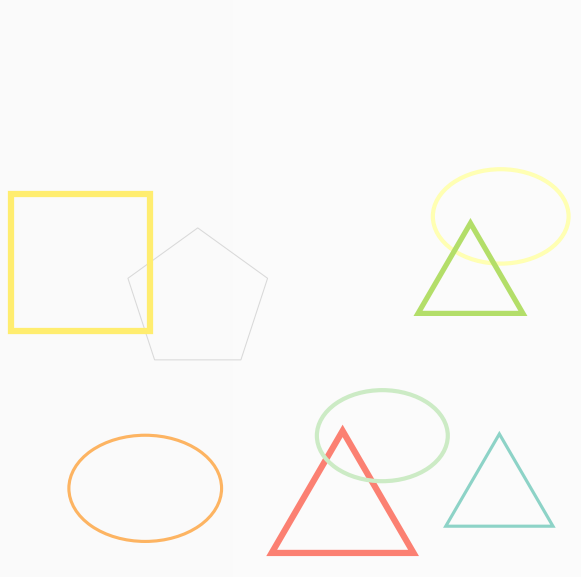[{"shape": "triangle", "thickness": 1.5, "radius": 0.53, "center": [0.859, 0.141]}, {"shape": "oval", "thickness": 2, "radius": 0.58, "center": [0.861, 0.624]}, {"shape": "triangle", "thickness": 3, "radius": 0.7, "center": [0.589, 0.112]}, {"shape": "oval", "thickness": 1.5, "radius": 0.66, "center": [0.25, 0.154]}, {"shape": "triangle", "thickness": 2.5, "radius": 0.52, "center": [0.809, 0.509]}, {"shape": "pentagon", "thickness": 0.5, "radius": 0.63, "center": [0.34, 0.478]}, {"shape": "oval", "thickness": 2, "radius": 0.56, "center": [0.658, 0.245]}, {"shape": "square", "thickness": 3, "radius": 0.6, "center": [0.138, 0.544]}]